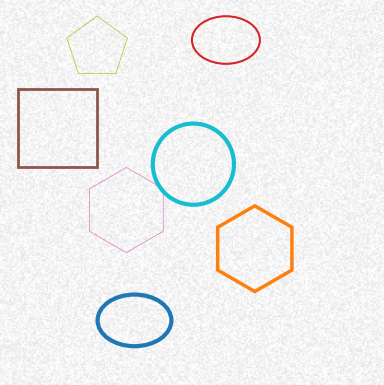[{"shape": "oval", "thickness": 3, "radius": 0.48, "center": [0.349, 0.168]}, {"shape": "hexagon", "thickness": 2.5, "radius": 0.56, "center": [0.662, 0.354]}, {"shape": "oval", "thickness": 1.5, "radius": 0.44, "center": [0.587, 0.896]}, {"shape": "square", "thickness": 2, "radius": 0.51, "center": [0.15, 0.667]}, {"shape": "hexagon", "thickness": 0.5, "radius": 0.55, "center": [0.328, 0.454]}, {"shape": "pentagon", "thickness": 0.5, "radius": 0.41, "center": [0.252, 0.876]}, {"shape": "circle", "thickness": 3, "radius": 0.53, "center": [0.502, 0.574]}]